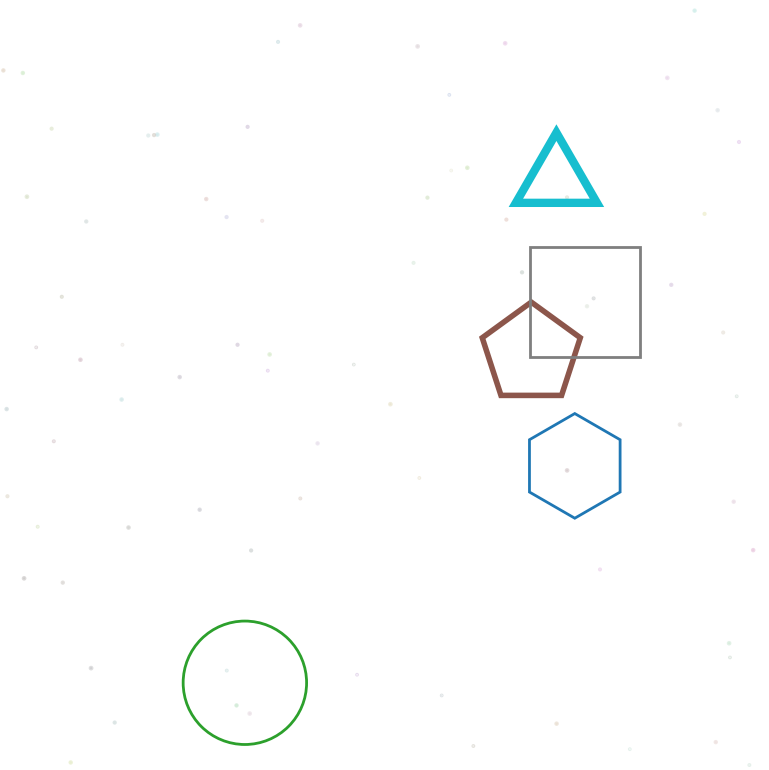[{"shape": "hexagon", "thickness": 1, "radius": 0.34, "center": [0.746, 0.395]}, {"shape": "circle", "thickness": 1, "radius": 0.4, "center": [0.318, 0.113]}, {"shape": "pentagon", "thickness": 2, "radius": 0.33, "center": [0.69, 0.541]}, {"shape": "square", "thickness": 1, "radius": 0.36, "center": [0.76, 0.608]}, {"shape": "triangle", "thickness": 3, "radius": 0.3, "center": [0.723, 0.767]}]